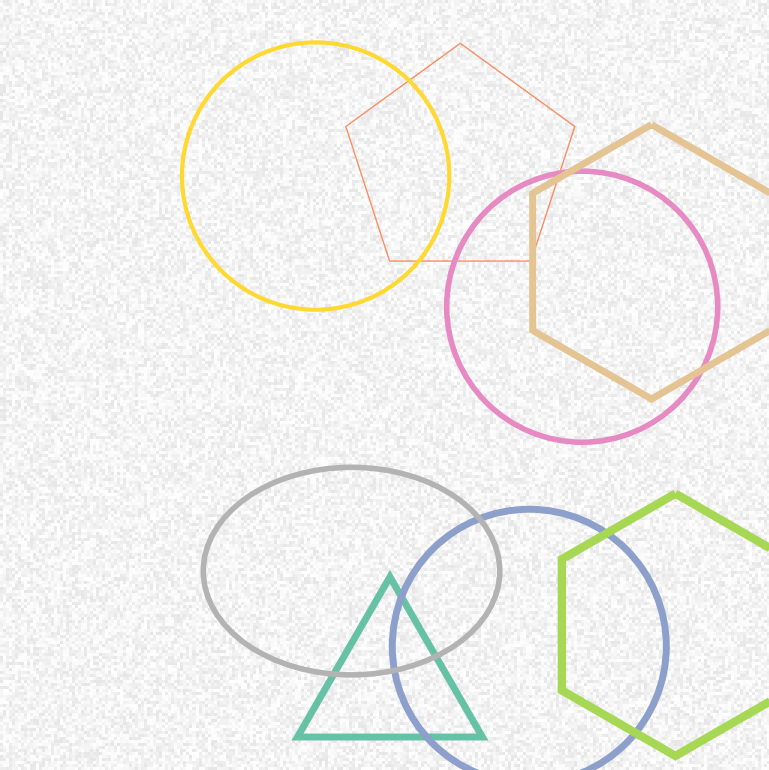[{"shape": "triangle", "thickness": 2.5, "radius": 0.69, "center": [0.506, 0.112]}, {"shape": "pentagon", "thickness": 0.5, "radius": 0.78, "center": [0.598, 0.787]}, {"shape": "circle", "thickness": 2.5, "radius": 0.89, "center": [0.687, 0.161]}, {"shape": "circle", "thickness": 2, "radius": 0.88, "center": [0.756, 0.602]}, {"shape": "hexagon", "thickness": 3, "radius": 0.85, "center": [0.877, 0.189]}, {"shape": "circle", "thickness": 1.5, "radius": 0.87, "center": [0.41, 0.771]}, {"shape": "hexagon", "thickness": 2.5, "radius": 0.89, "center": [0.846, 0.66]}, {"shape": "oval", "thickness": 2, "radius": 0.96, "center": [0.457, 0.258]}]